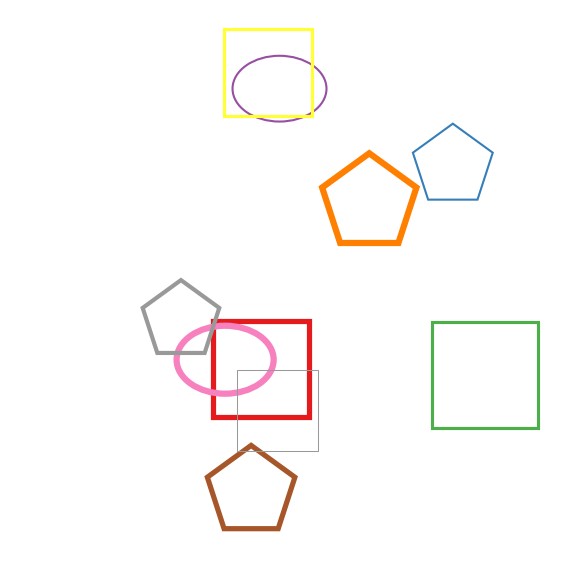[{"shape": "square", "thickness": 2.5, "radius": 0.42, "center": [0.453, 0.36]}, {"shape": "pentagon", "thickness": 1, "radius": 0.36, "center": [0.784, 0.712]}, {"shape": "square", "thickness": 1.5, "radius": 0.46, "center": [0.84, 0.35]}, {"shape": "oval", "thickness": 1, "radius": 0.41, "center": [0.484, 0.846]}, {"shape": "pentagon", "thickness": 3, "radius": 0.43, "center": [0.639, 0.648]}, {"shape": "square", "thickness": 1.5, "radius": 0.38, "center": [0.463, 0.874]}, {"shape": "pentagon", "thickness": 2.5, "radius": 0.4, "center": [0.435, 0.148]}, {"shape": "oval", "thickness": 3, "radius": 0.42, "center": [0.39, 0.376]}, {"shape": "pentagon", "thickness": 2, "radius": 0.35, "center": [0.313, 0.444]}, {"shape": "square", "thickness": 0.5, "radius": 0.35, "center": [0.481, 0.289]}]